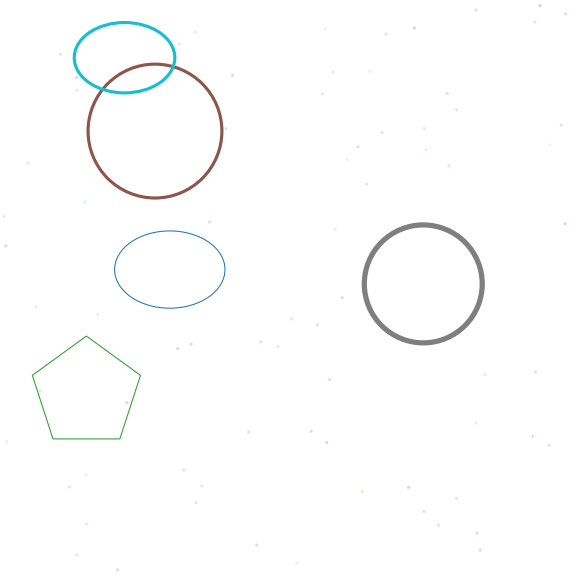[{"shape": "oval", "thickness": 0.5, "radius": 0.48, "center": [0.294, 0.532]}, {"shape": "pentagon", "thickness": 0.5, "radius": 0.49, "center": [0.15, 0.319]}, {"shape": "circle", "thickness": 1.5, "radius": 0.58, "center": [0.268, 0.772]}, {"shape": "circle", "thickness": 2.5, "radius": 0.51, "center": [0.733, 0.508]}, {"shape": "oval", "thickness": 1.5, "radius": 0.44, "center": [0.216, 0.899]}]